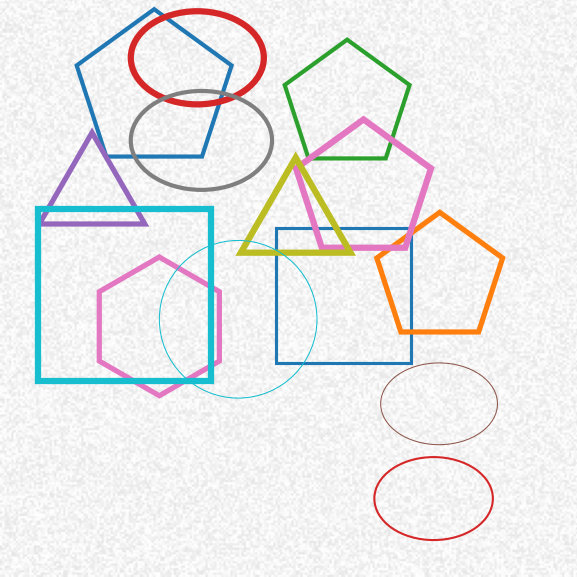[{"shape": "square", "thickness": 1.5, "radius": 0.59, "center": [0.595, 0.488]}, {"shape": "pentagon", "thickness": 2, "radius": 0.71, "center": [0.267, 0.842]}, {"shape": "pentagon", "thickness": 2.5, "radius": 0.57, "center": [0.761, 0.517]}, {"shape": "pentagon", "thickness": 2, "radius": 0.57, "center": [0.601, 0.817]}, {"shape": "oval", "thickness": 1, "radius": 0.51, "center": [0.751, 0.136]}, {"shape": "oval", "thickness": 3, "radius": 0.58, "center": [0.342, 0.899]}, {"shape": "triangle", "thickness": 2.5, "radius": 0.53, "center": [0.159, 0.664]}, {"shape": "oval", "thickness": 0.5, "radius": 0.51, "center": [0.76, 0.3]}, {"shape": "hexagon", "thickness": 2.5, "radius": 0.6, "center": [0.276, 0.434]}, {"shape": "pentagon", "thickness": 3, "radius": 0.61, "center": [0.629, 0.67]}, {"shape": "oval", "thickness": 2, "radius": 0.61, "center": [0.349, 0.756]}, {"shape": "triangle", "thickness": 3, "radius": 0.55, "center": [0.512, 0.616]}, {"shape": "circle", "thickness": 0.5, "radius": 0.68, "center": [0.412, 0.446]}, {"shape": "square", "thickness": 3, "radius": 0.75, "center": [0.216, 0.488]}]